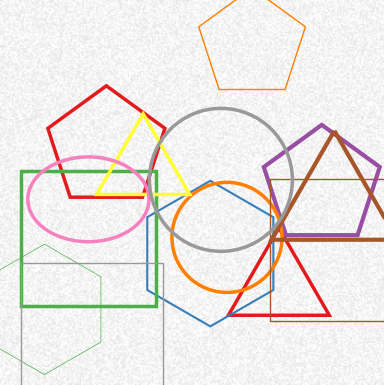[{"shape": "pentagon", "thickness": 2.5, "radius": 0.8, "center": [0.276, 0.617]}, {"shape": "triangle", "thickness": 2.5, "radius": 0.76, "center": [0.724, 0.257]}, {"shape": "hexagon", "thickness": 1.5, "radius": 0.95, "center": [0.546, 0.341]}, {"shape": "hexagon", "thickness": 0.5, "radius": 0.85, "center": [0.115, 0.196]}, {"shape": "square", "thickness": 2.5, "radius": 0.88, "center": [0.231, 0.381]}, {"shape": "pentagon", "thickness": 3, "radius": 0.79, "center": [0.836, 0.517]}, {"shape": "pentagon", "thickness": 1, "radius": 0.73, "center": [0.655, 0.885]}, {"shape": "circle", "thickness": 2.5, "radius": 0.71, "center": [0.59, 0.383]}, {"shape": "triangle", "thickness": 2.5, "radius": 0.7, "center": [0.372, 0.565]}, {"shape": "triangle", "thickness": 3, "radius": 0.94, "center": [0.868, 0.472]}, {"shape": "square", "thickness": 1, "radius": 0.92, "center": [0.885, 0.351]}, {"shape": "oval", "thickness": 2.5, "radius": 0.79, "center": [0.23, 0.482]}, {"shape": "square", "thickness": 1, "radius": 0.93, "center": [0.239, 0.131]}, {"shape": "circle", "thickness": 2.5, "radius": 0.93, "center": [0.574, 0.533]}]